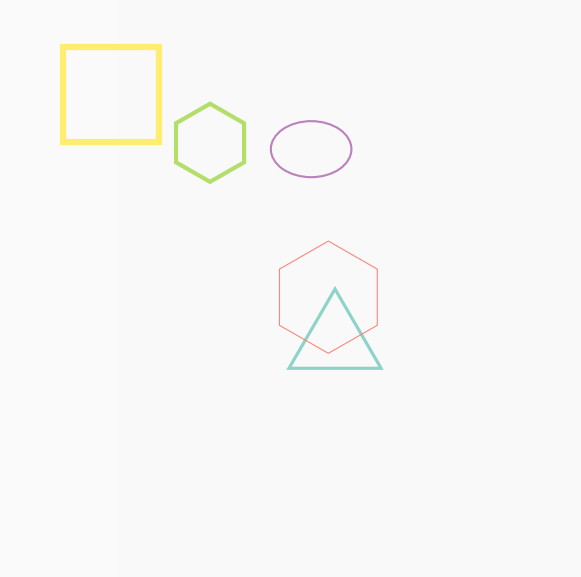[{"shape": "triangle", "thickness": 1.5, "radius": 0.46, "center": [0.576, 0.407]}, {"shape": "hexagon", "thickness": 0.5, "radius": 0.49, "center": [0.565, 0.485]}, {"shape": "hexagon", "thickness": 2, "radius": 0.34, "center": [0.361, 0.752]}, {"shape": "oval", "thickness": 1, "radius": 0.35, "center": [0.535, 0.741]}, {"shape": "square", "thickness": 3, "radius": 0.41, "center": [0.191, 0.835]}]